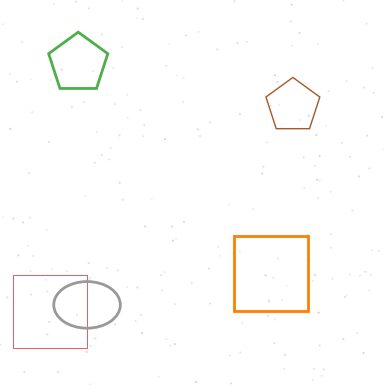[{"shape": "square", "thickness": 0.5, "radius": 0.48, "center": [0.13, 0.19]}, {"shape": "pentagon", "thickness": 2, "radius": 0.4, "center": [0.203, 0.836]}, {"shape": "square", "thickness": 2, "radius": 0.48, "center": [0.704, 0.29]}, {"shape": "pentagon", "thickness": 1, "radius": 0.37, "center": [0.761, 0.725]}, {"shape": "oval", "thickness": 2, "radius": 0.43, "center": [0.226, 0.208]}]